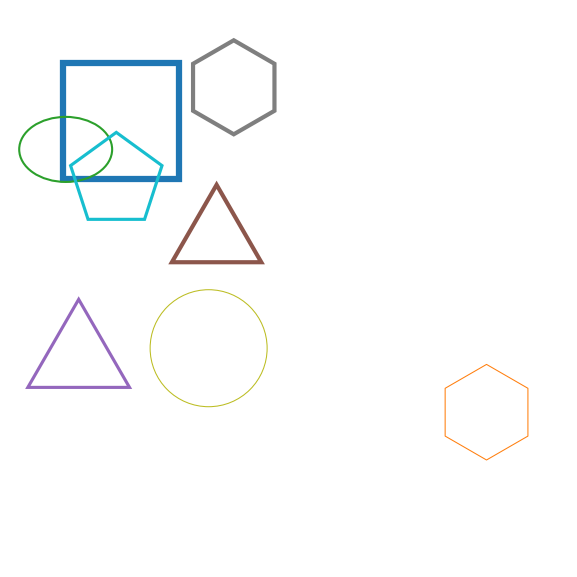[{"shape": "square", "thickness": 3, "radius": 0.5, "center": [0.209, 0.789]}, {"shape": "hexagon", "thickness": 0.5, "radius": 0.41, "center": [0.842, 0.285]}, {"shape": "oval", "thickness": 1, "radius": 0.4, "center": [0.114, 0.74]}, {"shape": "triangle", "thickness": 1.5, "radius": 0.51, "center": [0.136, 0.379]}, {"shape": "triangle", "thickness": 2, "radius": 0.45, "center": [0.375, 0.59]}, {"shape": "hexagon", "thickness": 2, "radius": 0.41, "center": [0.405, 0.848]}, {"shape": "circle", "thickness": 0.5, "radius": 0.51, "center": [0.361, 0.396]}, {"shape": "pentagon", "thickness": 1.5, "radius": 0.42, "center": [0.201, 0.687]}]